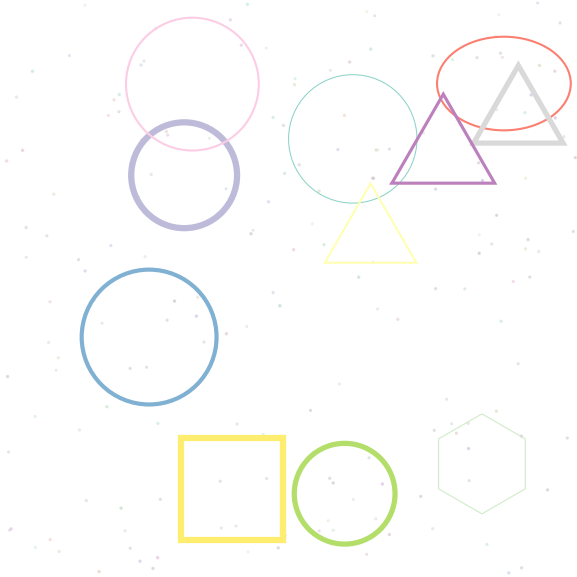[{"shape": "circle", "thickness": 0.5, "radius": 0.56, "center": [0.611, 0.759]}, {"shape": "triangle", "thickness": 1, "radius": 0.46, "center": [0.642, 0.59]}, {"shape": "circle", "thickness": 3, "radius": 0.46, "center": [0.319, 0.696]}, {"shape": "oval", "thickness": 1, "radius": 0.58, "center": [0.873, 0.854]}, {"shape": "circle", "thickness": 2, "radius": 0.58, "center": [0.258, 0.416]}, {"shape": "circle", "thickness": 2.5, "radius": 0.44, "center": [0.597, 0.144]}, {"shape": "circle", "thickness": 1, "radius": 0.57, "center": [0.333, 0.854]}, {"shape": "triangle", "thickness": 2.5, "radius": 0.45, "center": [0.898, 0.796]}, {"shape": "triangle", "thickness": 1.5, "radius": 0.51, "center": [0.768, 0.733]}, {"shape": "hexagon", "thickness": 0.5, "radius": 0.43, "center": [0.834, 0.196]}, {"shape": "square", "thickness": 3, "radius": 0.44, "center": [0.402, 0.152]}]